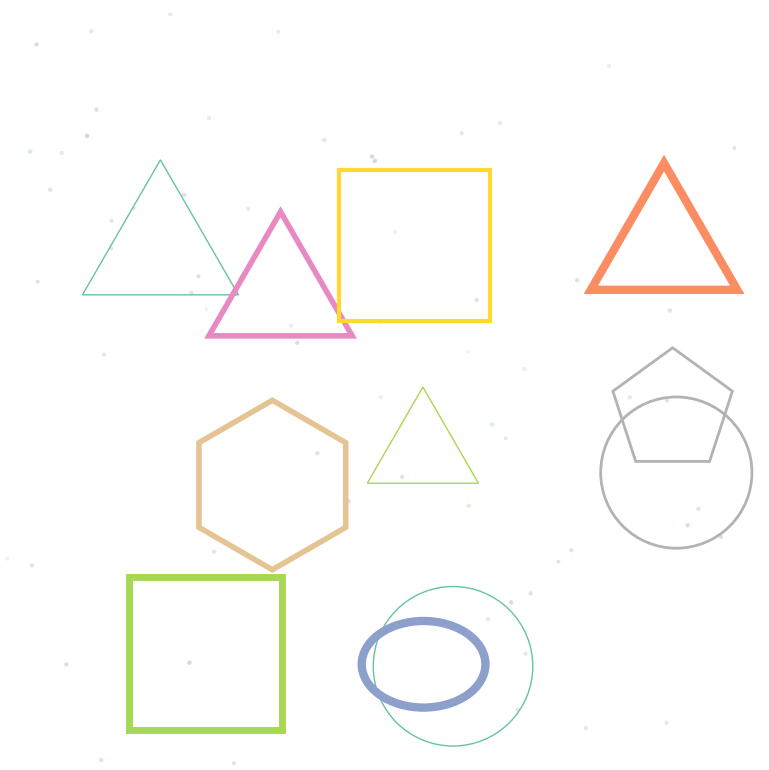[{"shape": "triangle", "thickness": 0.5, "radius": 0.58, "center": [0.208, 0.676]}, {"shape": "circle", "thickness": 0.5, "radius": 0.52, "center": [0.588, 0.135]}, {"shape": "triangle", "thickness": 3, "radius": 0.55, "center": [0.862, 0.678]}, {"shape": "oval", "thickness": 3, "radius": 0.4, "center": [0.55, 0.137]}, {"shape": "triangle", "thickness": 2, "radius": 0.54, "center": [0.364, 0.618]}, {"shape": "square", "thickness": 2.5, "radius": 0.5, "center": [0.267, 0.152]}, {"shape": "triangle", "thickness": 0.5, "radius": 0.42, "center": [0.549, 0.414]}, {"shape": "square", "thickness": 1.5, "radius": 0.49, "center": [0.538, 0.681]}, {"shape": "hexagon", "thickness": 2, "radius": 0.55, "center": [0.354, 0.37]}, {"shape": "pentagon", "thickness": 1, "radius": 0.41, "center": [0.874, 0.467]}, {"shape": "circle", "thickness": 1, "radius": 0.49, "center": [0.878, 0.386]}]